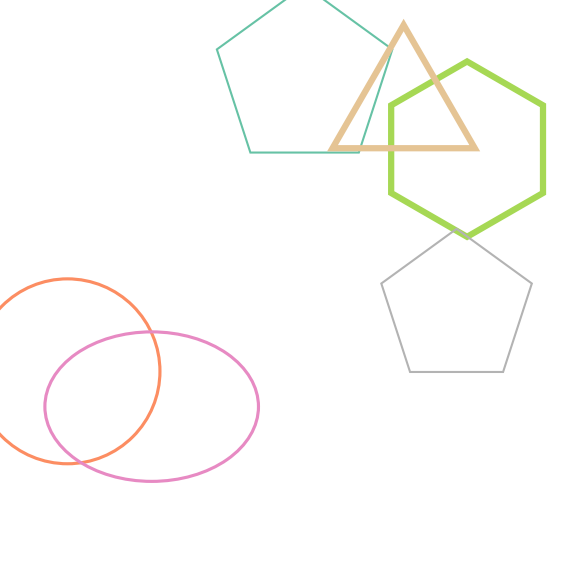[{"shape": "pentagon", "thickness": 1, "radius": 0.8, "center": [0.527, 0.864]}, {"shape": "circle", "thickness": 1.5, "radius": 0.8, "center": [0.117, 0.356]}, {"shape": "oval", "thickness": 1.5, "radius": 0.92, "center": [0.263, 0.295]}, {"shape": "hexagon", "thickness": 3, "radius": 0.76, "center": [0.809, 0.741]}, {"shape": "triangle", "thickness": 3, "radius": 0.71, "center": [0.699, 0.814]}, {"shape": "pentagon", "thickness": 1, "radius": 0.69, "center": [0.791, 0.466]}]